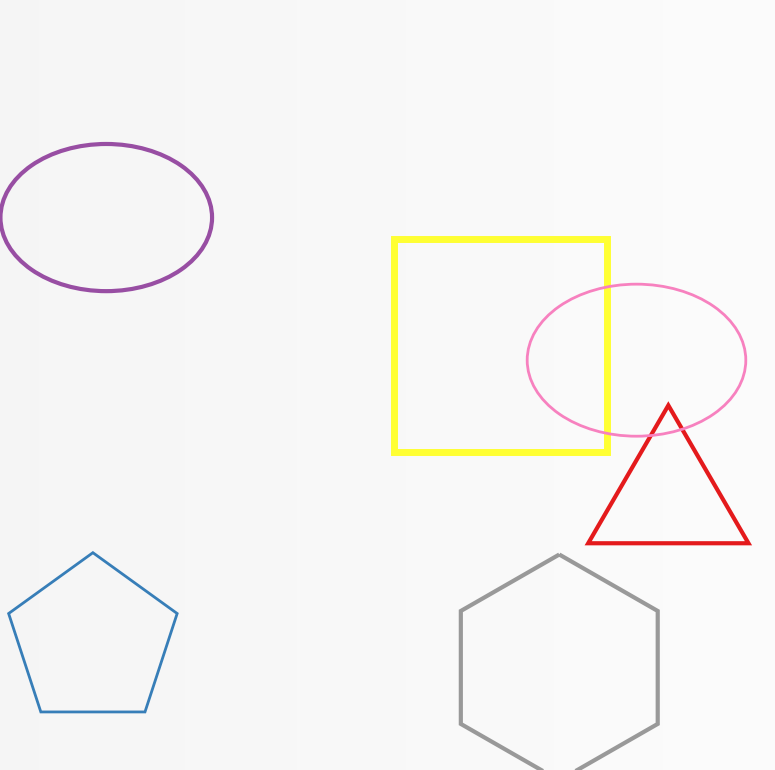[{"shape": "triangle", "thickness": 1.5, "radius": 0.6, "center": [0.862, 0.354]}, {"shape": "pentagon", "thickness": 1, "radius": 0.57, "center": [0.12, 0.168]}, {"shape": "oval", "thickness": 1.5, "radius": 0.68, "center": [0.137, 0.717]}, {"shape": "square", "thickness": 2.5, "radius": 0.69, "center": [0.646, 0.551]}, {"shape": "oval", "thickness": 1, "radius": 0.71, "center": [0.821, 0.532]}, {"shape": "hexagon", "thickness": 1.5, "radius": 0.73, "center": [0.722, 0.133]}]